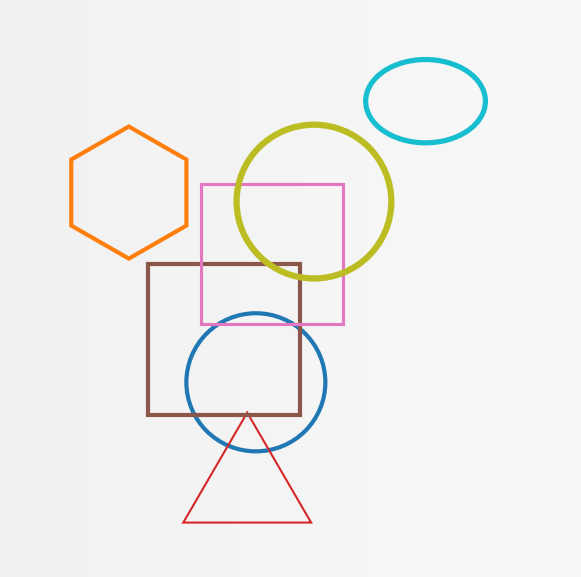[{"shape": "circle", "thickness": 2, "radius": 0.6, "center": [0.44, 0.337]}, {"shape": "hexagon", "thickness": 2, "radius": 0.57, "center": [0.222, 0.666]}, {"shape": "triangle", "thickness": 1, "radius": 0.63, "center": [0.425, 0.158]}, {"shape": "square", "thickness": 2, "radius": 0.65, "center": [0.386, 0.412]}, {"shape": "square", "thickness": 1.5, "radius": 0.61, "center": [0.468, 0.559]}, {"shape": "circle", "thickness": 3, "radius": 0.67, "center": [0.54, 0.65]}, {"shape": "oval", "thickness": 2.5, "radius": 0.52, "center": [0.732, 0.824]}]